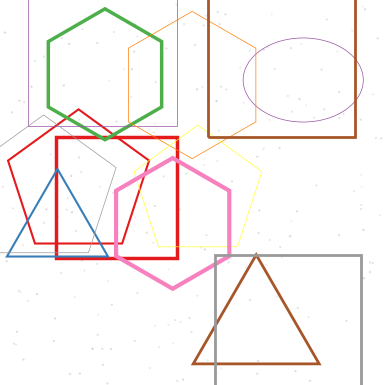[{"shape": "square", "thickness": 2.5, "radius": 0.79, "center": [0.303, 0.487]}, {"shape": "pentagon", "thickness": 1.5, "radius": 0.96, "center": [0.204, 0.523]}, {"shape": "triangle", "thickness": 1.5, "radius": 0.76, "center": [0.149, 0.409]}, {"shape": "hexagon", "thickness": 2.5, "radius": 0.85, "center": [0.273, 0.807]}, {"shape": "square", "thickness": 0.5, "radius": 0.97, "center": [0.266, 0.867]}, {"shape": "oval", "thickness": 0.5, "radius": 0.78, "center": [0.788, 0.792]}, {"shape": "hexagon", "thickness": 0.5, "radius": 0.96, "center": [0.499, 0.779]}, {"shape": "pentagon", "thickness": 0.5, "radius": 0.87, "center": [0.514, 0.5]}, {"shape": "triangle", "thickness": 2, "radius": 0.94, "center": [0.665, 0.149]}, {"shape": "square", "thickness": 2, "radius": 0.95, "center": [0.731, 0.836]}, {"shape": "hexagon", "thickness": 3, "radius": 0.85, "center": [0.449, 0.42]}, {"shape": "pentagon", "thickness": 0.5, "radius": 0.99, "center": [0.113, 0.504]}, {"shape": "square", "thickness": 2, "radius": 0.95, "center": [0.749, 0.149]}]